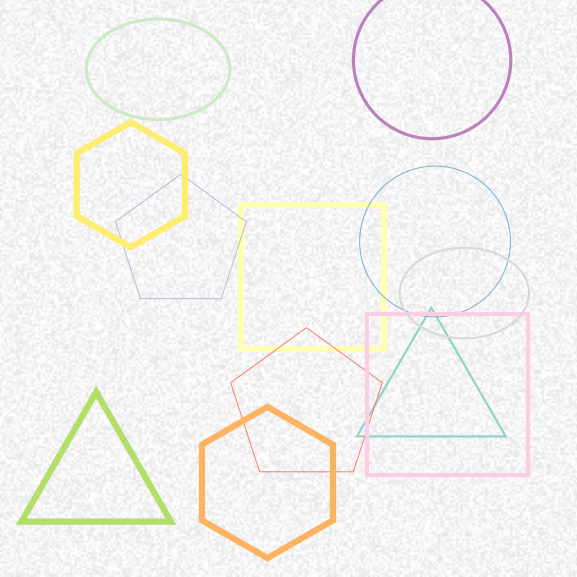[{"shape": "triangle", "thickness": 1, "radius": 0.74, "center": [0.747, 0.318]}, {"shape": "square", "thickness": 3, "radius": 0.62, "center": [0.541, 0.52]}, {"shape": "pentagon", "thickness": 0.5, "radius": 0.6, "center": [0.313, 0.578]}, {"shape": "pentagon", "thickness": 0.5, "radius": 0.69, "center": [0.531, 0.294]}, {"shape": "circle", "thickness": 0.5, "radius": 0.65, "center": [0.753, 0.581]}, {"shape": "hexagon", "thickness": 3, "radius": 0.65, "center": [0.463, 0.164]}, {"shape": "triangle", "thickness": 3, "radius": 0.75, "center": [0.167, 0.171]}, {"shape": "square", "thickness": 2, "radius": 0.7, "center": [0.774, 0.316]}, {"shape": "oval", "thickness": 1, "radius": 0.56, "center": [0.804, 0.492]}, {"shape": "circle", "thickness": 1.5, "radius": 0.68, "center": [0.748, 0.895]}, {"shape": "oval", "thickness": 1.5, "radius": 0.62, "center": [0.274, 0.879]}, {"shape": "hexagon", "thickness": 3, "radius": 0.54, "center": [0.227, 0.679]}]